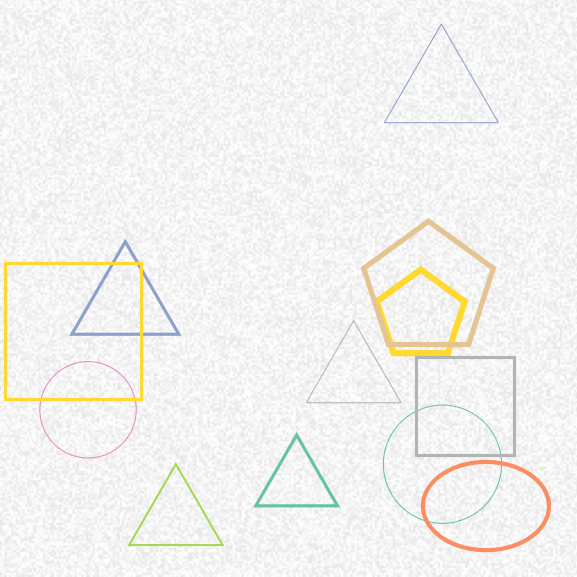[{"shape": "circle", "thickness": 0.5, "radius": 0.51, "center": [0.766, 0.195]}, {"shape": "triangle", "thickness": 1.5, "radius": 0.41, "center": [0.514, 0.164]}, {"shape": "oval", "thickness": 2, "radius": 0.55, "center": [0.841, 0.123]}, {"shape": "triangle", "thickness": 0.5, "radius": 0.57, "center": [0.764, 0.844]}, {"shape": "triangle", "thickness": 1.5, "radius": 0.53, "center": [0.217, 0.474]}, {"shape": "circle", "thickness": 0.5, "radius": 0.42, "center": [0.152, 0.29]}, {"shape": "triangle", "thickness": 1, "radius": 0.47, "center": [0.305, 0.102]}, {"shape": "pentagon", "thickness": 3, "radius": 0.4, "center": [0.728, 0.452]}, {"shape": "square", "thickness": 1.5, "radius": 0.59, "center": [0.127, 0.427]}, {"shape": "pentagon", "thickness": 2.5, "radius": 0.59, "center": [0.742, 0.498]}, {"shape": "triangle", "thickness": 0.5, "radius": 0.47, "center": [0.612, 0.349]}, {"shape": "square", "thickness": 1.5, "radius": 0.42, "center": [0.805, 0.295]}]